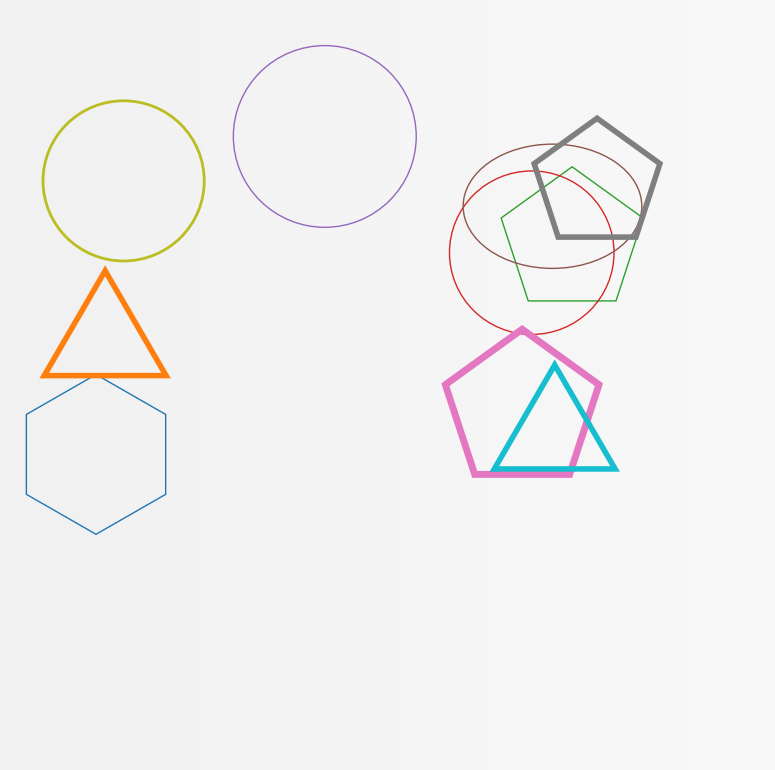[{"shape": "hexagon", "thickness": 0.5, "radius": 0.52, "center": [0.124, 0.41]}, {"shape": "triangle", "thickness": 2, "radius": 0.45, "center": [0.136, 0.558]}, {"shape": "pentagon", "thickness": 0.5, "radius": 0.48, "center": [0.738, 0.687]}, {"shape": "circle", "thickness": 0.5, "radius": 0.53, "center": [0.686, 0.672]}, {"shape": "circle", "thickness": 0.5, "radius": 0.59, "center": [0.419, 0.823]}, {"shape": "oval", "thickness": 0.5, "radius": 0.58, "center": [0.713, 0.732]}, {"shape": "pentagon", "thickness": 2.5, "radius": 0.52, "center": [0.674, 0.468]}, {"shape": "pentagon", "thickness": 2, "radius": 0.43, "center": [0.77, 0.761]}, {"shape": "circle", "thickness": 1, "radius": 0.52, "center": [0.16, 0.765]}, {"shape": "triangle", "thickness": 2, "radius": 0.45, "center": [0.716, 0.436]}]